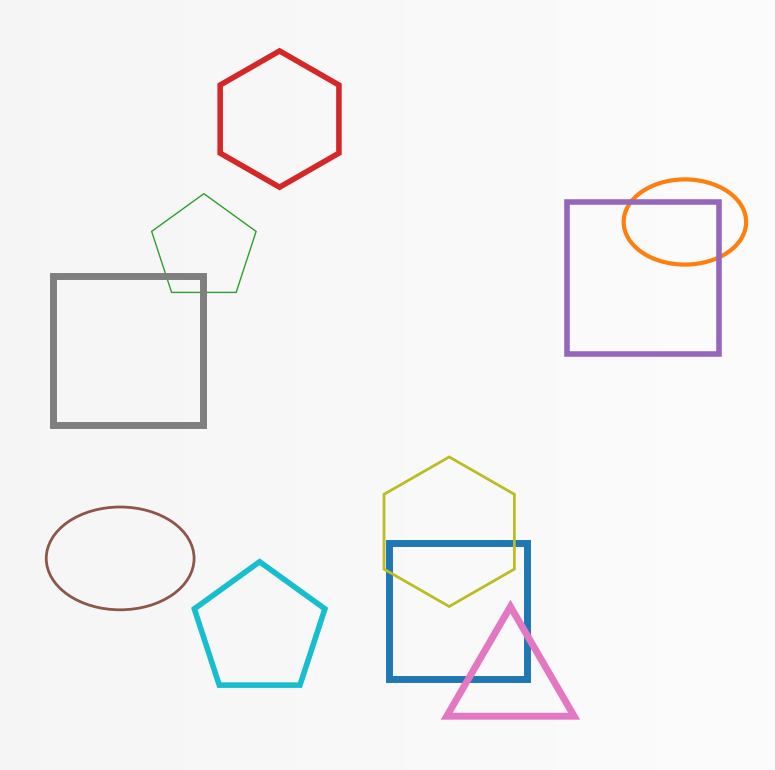[{"shape": "square", "thickness": 2.5, "radius": 0.44, "center": [0.591, 0.206]}, {"shape": "oval", "thickness": 1.5, "radius": 0.4, "center": [0.884, 0.712]}, {"shape": "pentagon", "thickness": 0.5, "radius": 0.35, "center": [0.263, 0.678]}, {"shape": "hexagon", "thickness": 2, "radius": 0.44, "center": [0.361, 0.845]}, {"shape": "square", "thickness": 2, "radius": 0.49, "center": [0.83, 0.639]}, {"shape": "oval", "thickness": 1, "radius": 0.48, "center": [0.155, 0.275]}, {"shape": "triangle", "thickness": 2.5, "radius": 0.47, "center": [0.659, 0.117]}, {"shape": "square", "thickness": 2.5, "radius": 0.48, "center": [0.166, 0.545]}, {"shape": "hexagon", "thickness": 1, "radius": 0.49, "center": [0.58, 0.309]}, {"shape": "pentagon", "thickness": 2, "radius": 0.44, "center": [0.335, 0.182]}]